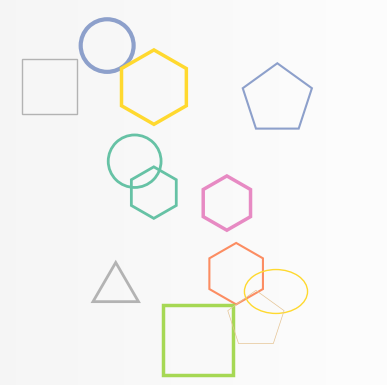[{"shape": "hexagon", "thickness": 2, "radius": 0.33, "center": [0.397, 0.5]}, {"shape": "circle", "thickness": 2, "radius": 0.34, "center": [0.347, 0.581]}, {"shape": "hexagon", "thickness": 1.5, "radius": 0.4, "center": [0.609, 0.289]}, {"shape": "circle", "thickness": 3, "radius": 0.34, "center": [0.277, 0.882]}, {"shape": "pentagon", "thickness": 1.5, "radius": 0.47, "center": [0.716, 0.742]}, {"shape": "hexagon", "thickness": 2.5, "radius": 0.35, "center": [0.585, 0.473]}, {"shape": "square", "thickness": 2.5, "radius": 0.45, "center": [0.511, 0.118]}, {"shape": "oval", "thickness": 1, "radius": 0.41, "center": [0.712, 0.243]}, {"shape": "hexagon", "thickness": 2.5, "radius": 0.48, "center": [0.397, 0.774]}, {"shape": "pentagon", "thickness": 0.5, "radius": 0.38, "center": [0.66, 0.169]}, {"shape": "square", "thickness": 1, "radius": 0.36, "center": [0.128, 0.775]}, {"shape": "triangle", "thickness": 2, "radius": 0.34, "center": [0.299, 0.25]}]